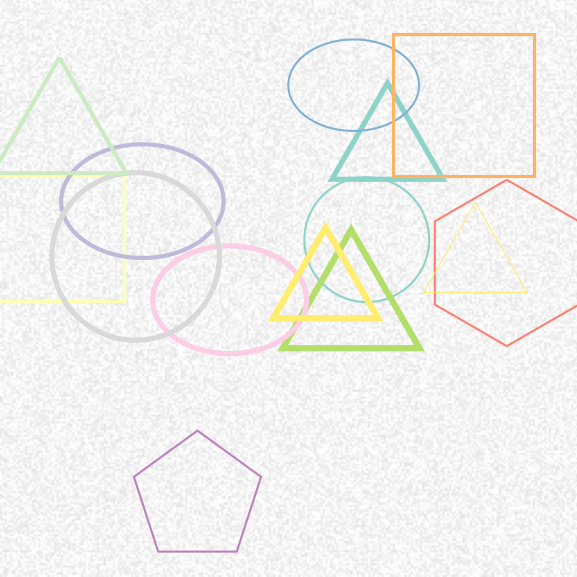[{"shape": "triangle", "thickness": 2.5, "radius": 0.56, "center": [0.671, 0.744]}, {"shape": "circle", "thickness": 1, "radius": 0.54, "center": [0.635, 0.584]}, {"shape": "square", "thickness": 1.5, "radius": 0.55, "center": [0.105, 0.587]}, {"shape": "oval", "thickness": 2, "radius": 0.7, "center": [0.247, 0.651]}, {"shape": "hexagon", "thickness": 1, "radius": 0.72, "center": [0.878, 0.544]}, {"shape": "oval", "thickness": 1, "radius": 0.57, "center": [0.612, 0.852]}, {"shape": "square", "thickness": 1.5, "radius": 0.61, "center": [0.803, 0.818]}, {"shape": "triangle", "thickness": 3, "radius": 0.68, "center": [0.608, 0.465]}, {"shape": "oval", "thickness": 2.5, "radius": 0.67, "center": [0.398, 0.48]}, {"shape": "circle", "thickness": 2.5, "radius": 0.73, "center": [0.235, 0.555]}, {"shape": "pentagon", "thickness": 1, "radius": 0.58, "center": [0.342, 0.138]}, {"shape": "triangle", "thickness": 2, "radius": 0.67, "center": [0.103, 0.766]}, {"shape": "triangle", "thickness": 3, "radius": 0.52, "center": [0.564, 0.501]}, {"shape": "triangle", "thickness": 0.5, "radius": 0.52, "center": [0.823, 0.545]}]